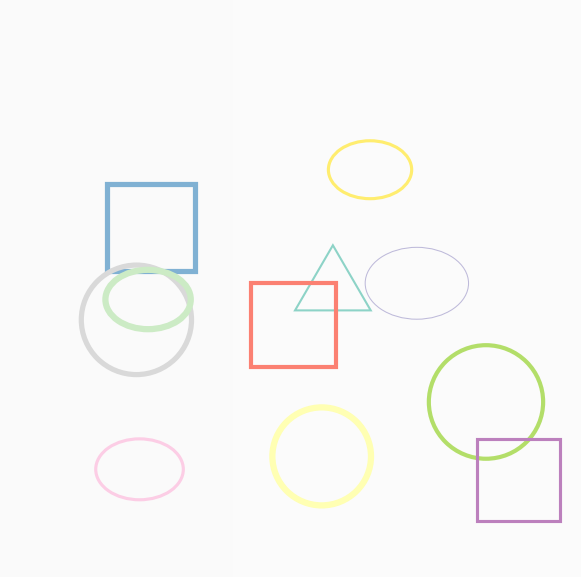[{"shape": "triangle", "thickness": 1, "radius": 0.38, "center": [0.573, 0.499]}, {"shape": "circle", "thickness": 3, "radius": 0.42, "center": [0.553, 0.209]}, {"shape": "oval", "thickness": 0.5, "radius": 0.44, "center": [0.717, 0.509]}, {"shape": "square", "thickness": 2, "radius": 0.36, "center": [0.505, 0.437]}, {"shape": "square", "thickness": 2.5, "radius": 0.37, "center": [0.26, 0.605]}, {"shape": "circle", "thickness": 2, "radius": 0.49, "center": [0.836, 0.303]}, {"shape": "oval", "thickness": 1.5, "radius": 0.38, "center": [0.24, 0.186]}, {"shape": "circle", "thickness": 2.5, "radius": 0.47, "center": [0.235, 0.445]}, {"shape": "square", "thickness": 1.5, "radius": 0.35, "center": [0.892, 0.168]}, {"shape": "oval", "thickness": 3, "radius": 0.37, "center": [0.255, 0.481]}, {"shape": "oval", "thickness": 1.5, "radius": 0.36, "center": [0.637, 0.705]}]